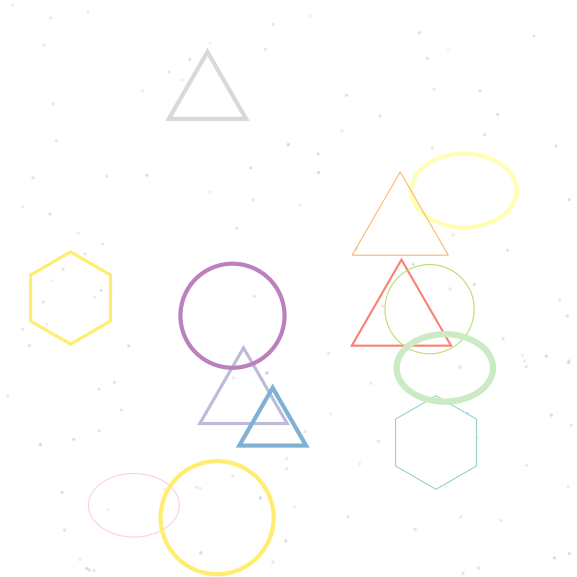[{"shape": "hexagon", "thickness": 0.5, "radius": 0.4, "center": [0.755, 0.233]}, {"shape": "oval", "thickness": 2, "radius": 0.46, "center": [0.803, 0.669]}, {"shape": "triangle", "thickness": 1.5, "radius": 0.44, "center": [0.422, 0.309]}, {"shape": "triangle", "thickness": 1, "radius": 0.5, "center": [0.695, 0.45]}, {"shape": "triangle", "thickness": 2, "radius": 0.33, "center": [0.472, 0.261]}, {"shape": "triangle", "thickness": 0.5, "radius": 0.48, "center": [0.693, 0.605]}, {"shape": "circle", "thickness": 0.5, "radius": 0.39, "center": [0.744, 0.464]}, {"shape": "oval", "thickness": 0.5, "radius": 0.39, "center": [0.232, 0.124]}, {"shape": "triangle", "thickness": 2, "radius": 0.39, "center": [0.359, 0.832]}, {"shape": "circle", "thickness": 2, "radius": 0.45, "center": [0.403, 0.452]}, {"shape": "oval", "thickness": 3, "radius": 0.42, "center": [0.77, 0.362]}, {"shape": "hexagon", "thickness": 1.5, "radius": 0.4, "center": [0.122, 0.483]}, {"shape": "circle", "thickness": 2, "radius": 0.49, "center": [0.376, 0.103]}]